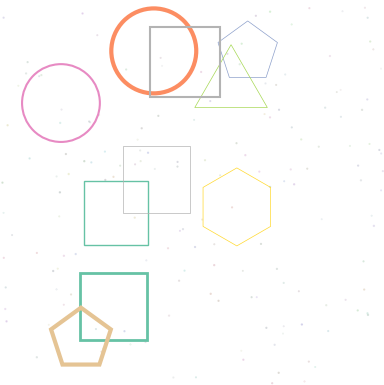[{"shape": "square", "thickness": 2, "radius": 0.44, "center": [0.295, 0.204]}, {"shape": "square", "thickness": 1, "radius": 0.42, "center": [0.301, 0.447]}, {"shape": "circle", "thickness": 3, "radius": 0.55, "center": [0.399, 0.868]}, {"shape": "pentagon", "thickness": 0.5, "radius": 0.41, "center": [0.643, 0.864]}, {"shape": "circle", "thickness": 1.5, "radius": 0.51, "center": [0.158, 0.732]}, {"shape": "triangle", "thickness": 0.5, "radius": 0.54, "center": [0.6, 0.775]}, {"shape": "hexagon", "thickness": 0.5, "radius": 0.51, "center": [0.615, 0.463]}, {"shape": "pentagon", "thickness": 3, "radius": 0.41, "center": [0.21, 0.119]}, {"shape": "square", "thickness": 1.5, "radius": 0.46, "center": [0.481, 0.84]}, {"shape": "square", "thickness": 0.5, "radius": 0.43, "center": [0.407, 0.534]}]